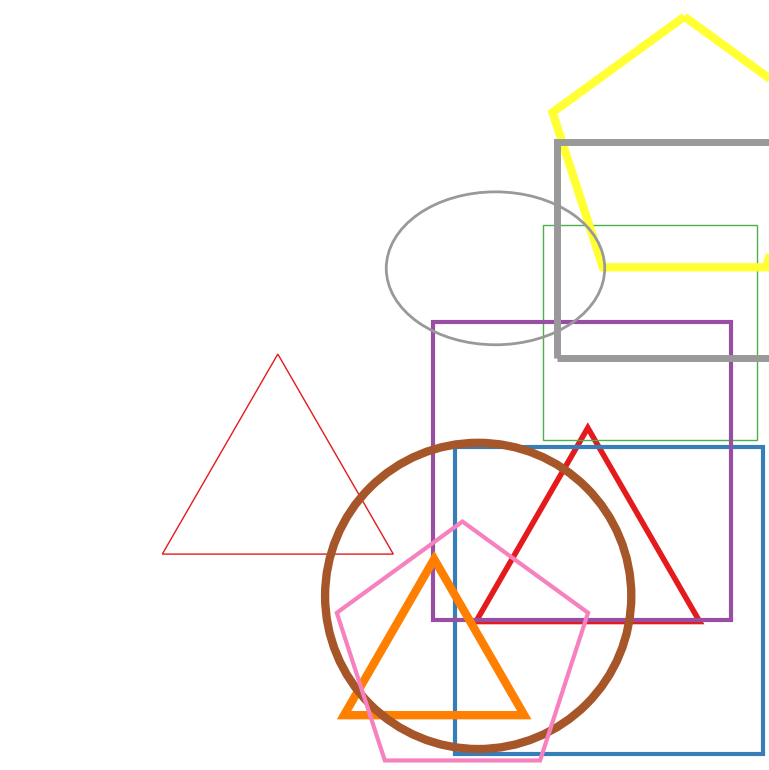[{"shape": "triangle", "thickness": 2, "radius": 0.84, "center": [0.763, 0.277]}, {"shape": "triangle", "thickness": 0.5, "radius": 0.87, "center": [0.361, 0.367]}, {"shape": "square", "thickness": 1.5, "radius": 1.0, "center": [0.791, 0.22]}, {"shape": "square", "thickness": 0.5, "radius": 0.7, "center": [0.844, 0.569]}, {"shape": "square", "thickness": 1.5, "radius": 0.97, "center": [0.756, 0.389]}, {"shape": "triangle", "thickness": 3, "radius": 0.68, "center": [0.564, 0.139]}, {"shape": "pentagon", "thickness": 3, "radius": 0.9, "center": [0.889, 0.798]}, {"shape": "circle", "thickness": 3, "radius": 0.99, "center": [0.621, 0.226]}, {"shape": "pentagon", "thickness": 1.5, "radius": 0.86, "center": [0.601, 0.151]}, {"shape": "square", "thickness": 2.5, "radius": 0.7, "center": [0.864, 0.676]}, {"shape": "oval", "thickness": 1, "radius": 0.71, "center": [0.643, 0.652]}]